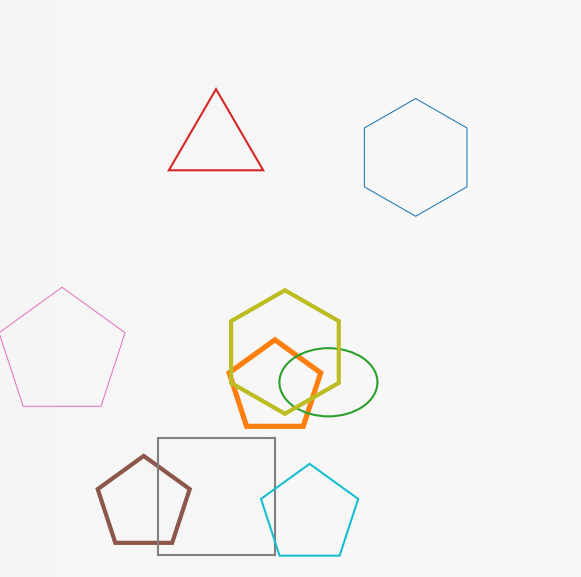[{"shape": "hexagon", "thickness": 0.5, "radius": 0.51, "center": [0.715, 0.727]}, {"shape": "pentagon", "thickness": 2.5, "radius": 0.41, "center": [0.473, 0.328]}, {"shape": "oval", "thickness": 1, "radius": 0.42, "center": [0.565, 0.337]}, {"shape": "triangle", "thickness": 1, "radius": 0.47, "center": [0.372, 0.751]}, {"shape": "pentagon", "thickness": 2, "radius": 0.42, "center": [0.247, 0.126]}, {"shape": "pentagon", "thickness": 0.5, "radius": 0.57, "center": [0.107, 0.388]}, {"shape": "square", "thickness": 1, "radius": 0.5, "center": [0.373, 0.139]}, {"shape": "hexagon", "thickness": 2, "radius": 0.53, "center": [0.49, 0.39]}, {"shape": "pentagon", "thickness": 1, "radius": 0.44, "center": [0.533, 0.108]}]